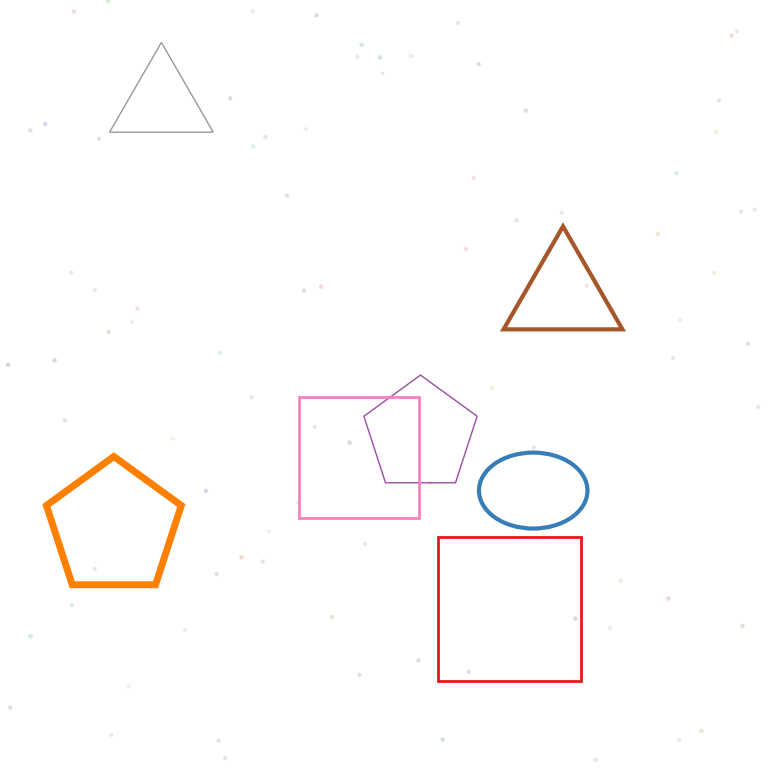[{"shape": "square", "thickness": 1, "radius": 0.47, "center": [0.662, 0.209]}, {"shape": "oval", "thickness": 1.5, "radius": 0.35, "center": [0.693, 0.363]}, {"shape": "pentagon", "thickness": 0.5, "radius": 0.39, "center": [0.546, 0.436]}, {"shape": "pentagon", "thickness": 2.5, "radius": 0.46, "center": [0.148, 0.315]}, {"shape": "triangle", "thickness": 1.5, "radius": 0.45, "center": [0.731, 0.617]}, {"shape": "square", "thickness": 1, "radius": 0.39, "center": [0.466, 0.406]}, {"shape": "triangle", "thickness": 0.5, "radius": 0.39, "center": [0.21, 0.867]}]